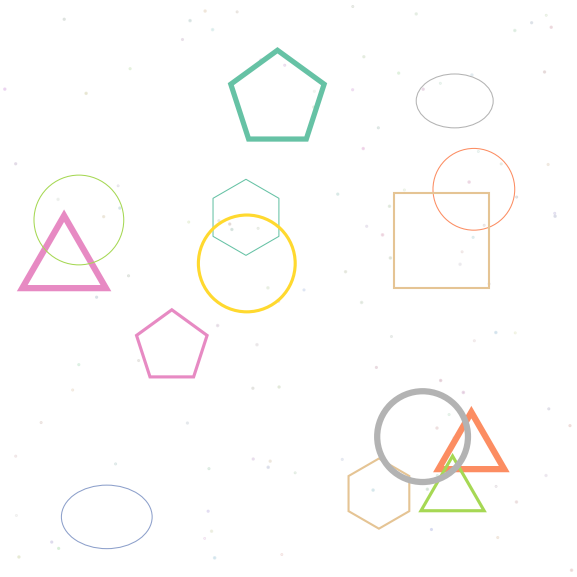[{"shape": "pentagon", "thickness": 2.5, "radius": 0.42, "center": [0.48, 0.827]}, {"shape": "hexagon", "thickness": 0.5, "radius": 0.33, "center": [0.426, 0.623]}, {"shape": "circle", "thickness": 0.5, "radius": 0.35, "center": [0.821, 0.671]}, {"shape": "triangle", "thickness": 3, "radius": 0.33, "center": [0.816, 0.22]}, {"shape": "oval", "thickness": 0.5, "radius": 0.39, "center": [0.185, 0.104]}, {"shape": "pentagon", "thickness": 1.5, "radius": 0.32, "center": [0.298, 0.398]}, {"shape": "triangle", "thickness": 3, "radius": 0.42, "center": [0.111, 0.542]}, {"shape": "triangle", "thickness": 1.5, "radius": 0.32, "center": [0.784, 0.146]}, {"shape": "circle", "thickness": 0.5, "radius": 0.39, "center": [0.137, 0.618]}, {"shape": "circle", "thickness": 1.5, "radius": 0.42, "center": [0.427, 0.543]}, {"shape": "hexagon", "thickness": 1, "radius": 0.3, "center": [0.656, 0.144]}, {"shape": "square", "thickness": 1, "radius": 0.41, "center": [0.764, 0.583]}, {"shape": "circle", "thickness": 3, "radius": 0.39, "center": [0.732, 0.243]}, {"shape": "oval", "thickness": 0.5, "radius": 0.33, "center": [0.787, 0.824]}]